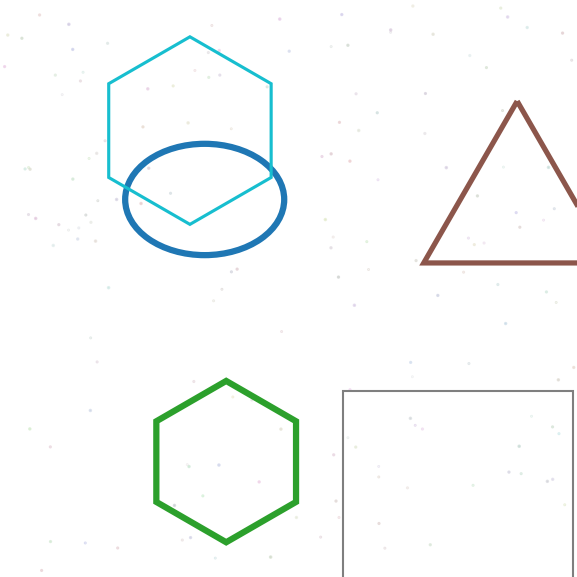[{"shape": "oval", "thickness": 3, "radius": 0.69, "center": [0.354, 0.654]}, {"shape": "hexagon", "thickness": 3, "radius": 0.7, "center": [0.392, 0.2]}, {"shape": "triangle", "thickness": 2.5, "radius": 0.93, "center": [0.896, 0.637]}, {"shape": "square", "thickness": 1, "radius": 1.0, "center": [0.794, 0.123]}, {"shape": "hexagon", "thickness": 1.5, "radius": 0.81, "center": [0.329, 0.773]}]